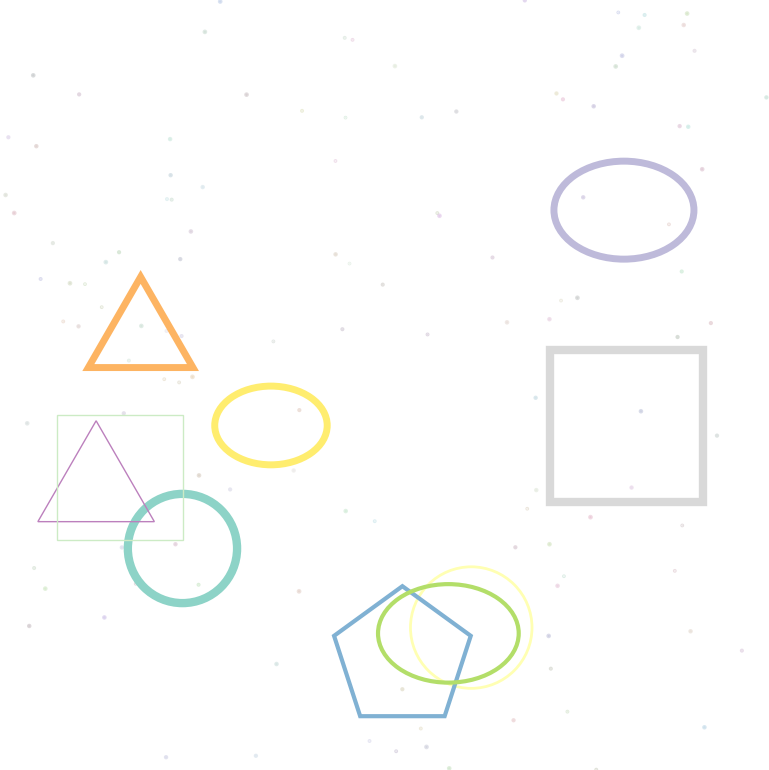[{"shape": "circle", "thickness": 3, "radius": 0.35, "center": [0.237, 0.288]}, {"shape": "circle", "thickness": 1, "radius": 0.39, "center": [0.612, 0.185]}, {"shape": "oval", "thickness": 2.5, "radius": 0.45, "center": [0.81, 0.727]}, {"shape": "pentagon", "thickness": 1.5, "radius": 0.47, "center": [0.523, 0.145]}, {"shape": "triangle", "thickness": 2.5, "radius": 0.39, "center": [0.183, 0.562]}, {"shape": "oval", "thickness": 1.5, "radius": 0.46, "center": [0.582, 0.177]}, {"shape": "square", "thickness": 3, "radius": 0.5, "center": [0.814, 0.446]}, {"shape": "triangle", "thickness": 0.5, "radius": 0.44, "center": [0.125, 0.366]}, {"shape": "square", "thickness": 0.5, "radius": 0.41, "center": [0.156, 0.38]}, {"shape": "oval", "thickness": 2.5, "radius": 0.37, "center": [0.352, 0.447]}]